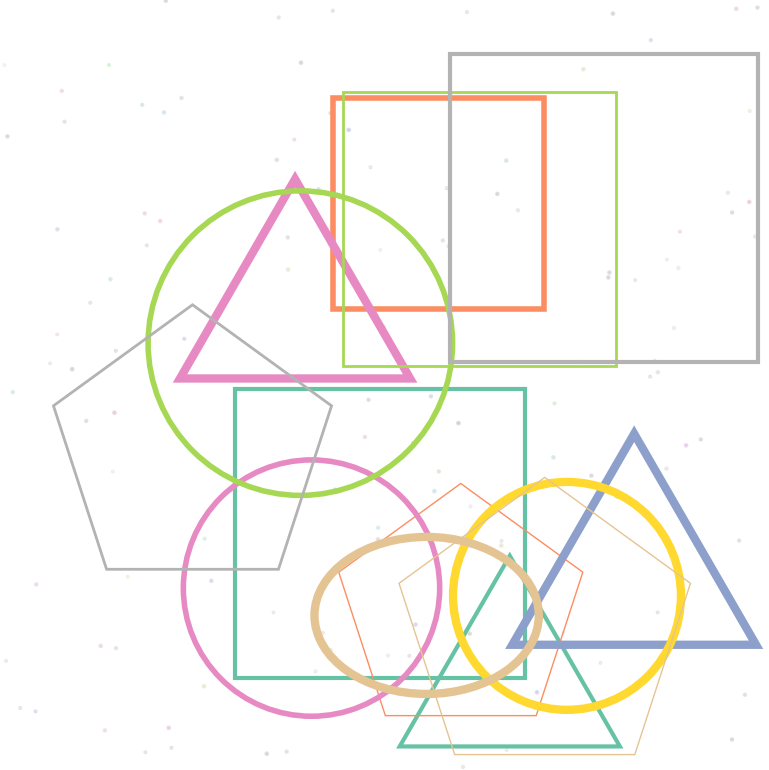[{"shape": "square", "thickness": 1.5, "radius": 0.94, "center": [0.494, 0.307]}, {"shape": "triangle", "thickness": 1.5, "radius": 0.83, "center": [0.662, 0.113]}, {"shape": "square", "thickness": 2, "radius": 0.68, "center": [0.57, 0.736]}, {"shape": "pentagon", "thickness": 0.5, "radius": 0.83, "center": [0.598, 0.205]}, {"shape": "triangle", "thickness": 3, "radius": 0.91, "center": [0.824, 0.254]}, {"shape": "circle", "thickness": 2, "radius": 0.83, "center": [0.405, 0.236]}, {"shape": "triangle", "thickness": 3, "radius": 0.86, "center": [0.383, 0.595]}, {"shape": "square", "thickness": 1, "radius": 0.89, "center": [0.622, 0.703]}, {"shape": "circle", "thickness": 2, "radius": 0.99, "center": [0.39, 0.554]}, {"shape": "circle", "thickness": 3, "radius": 0.74, "center": [0.736, 0.226]}, {"shape": "oval", "thickness": 3, "radius": 0.73, "center": [0.554, 0.201]}, {"shape": "pentagon", "thickness": 0.5, "radius": 0.99, "center": [0.707, 0.181]}, {"shape": "square", "thickness": 1.5, "radius": 1.0, "center": [0.785, 0.73]}, {"shape": "pentagon", "thickness": 1, "radius": 0.95, "center": [0.25, 0.414]}]